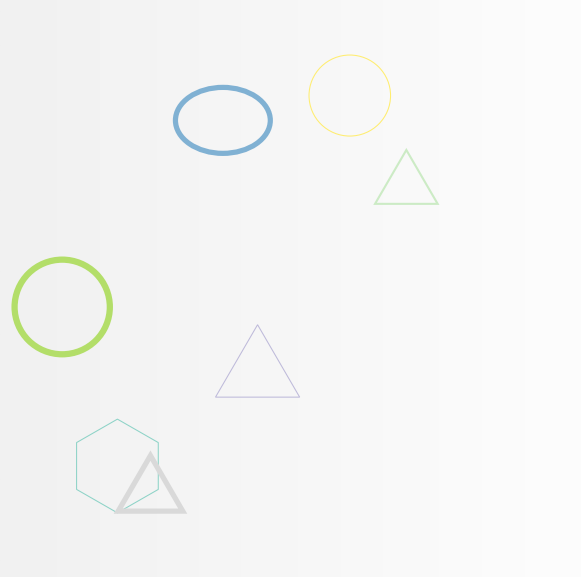[{"shape": "hexagon", "thickness": 0.5, "radius": 0.41, "center": [0.202, 0.192]}, {"shape": "triangle", "thickness": 0.5, "radius": 0.42, "center": [0.443, 0.353]}, {"shape": "oval", "thickness": 2.5, "radius": 0.41, "center": [0.383, 0.791]}, {"shape": "circle", "thickness": 3, "radius": 0.41, "center": [0.107, 0.468]}, {"shape": "triangle", "thickness": 2.5, "radius": 0.32, "center": [0.259, 0.146]}, {"shape": "triangle", "thickness": 1, "radius": 0.31, "center": [0.699, 0.677]}, {"shape": "circle", "thickness": 0.5, "radius": 0.35, "center": [0.602, 0.834]}]